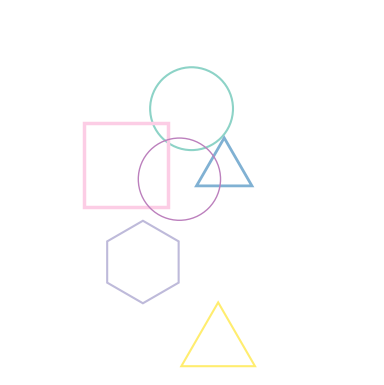[{"shape": "circle", "thickness": 1.5, "radius": 0.54, "center": [0.498, 0.718]}, {"shape": "hexagon", "thickness": 1.5, "radius": 0.54, "center": [0.371, 0.319]}, {"shape": "triangle", "thickness": 2, "radius": 0.42, "center": [0.582, 0.559]}, {"shape": "square", "thickness": 2.5, "radius": 0.55, "center": [0.327, 0.572]}, {"shape": "circle", "thickness": 1, "radius": 0.53, "center": [0.466, 0.535]}, {"shape": "triangle", "thickness": 1.5, "radius": 0.55, "center": [0.567, 0.104]}]